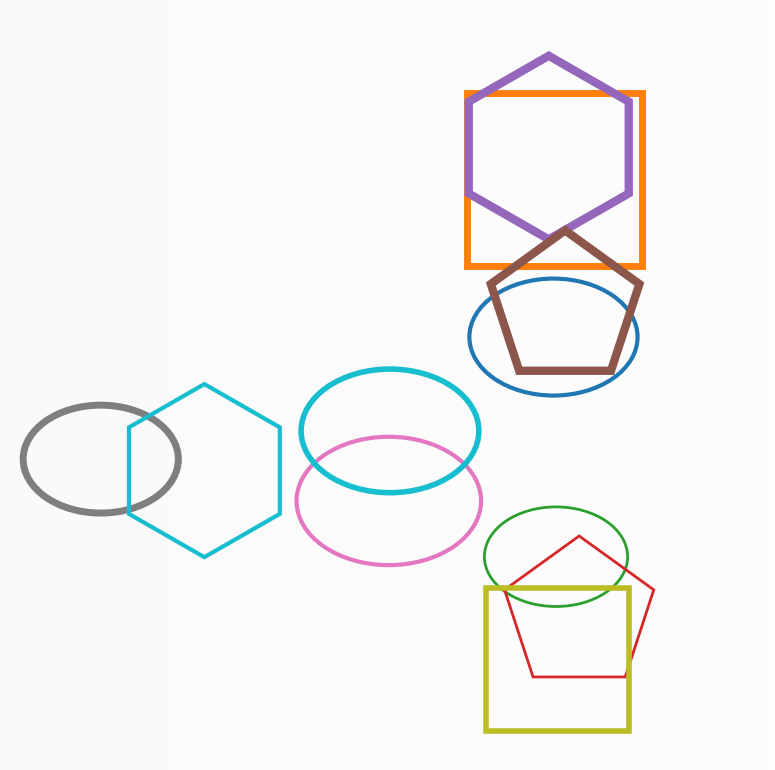[{"shape": "oval", "thickness": 1.5, "radius": 0.54, "center": [0.714, 0.562]}, {"shape": "square", "thickness": 2.5, "radius": 0.56, "center": [0.716, 0.767]}, {"shape": "oval", "thickness": 1, "radius": 0.46, "center": [0.717, 0.277]}, {"shape": "pentagon", "thickness": 1, "radius": 0.51, "center": [0.747, 0.203]}, {"shape": "hexagon", "thickness": 3, "radius": 0.6, "center": [0.708, 0.808]}, {"shape": "pentagon", "thickness": 3, "radius": 0.5, "center": [0.729, 0.6]}, {"shape": "oval", "thickness": 1.5, "radius": 0.6, "center": [0.502, 0.349]}, {"shape": "oval", "thickness": 2.5, "radius": 0.5, "center": [0.13, 0.404]}, {"shape": "square", "thickness": 2, "radius": 0.46, "center": [0.72, 0.144]}, {"shape": "oval", "thickness": 2, "radius": 0.57, "center": [0.503, 0.44]}, {"shape": "hexagon", "thickness": 1.5, "radius": 0.56, "center": [0.264, 0.389]}]